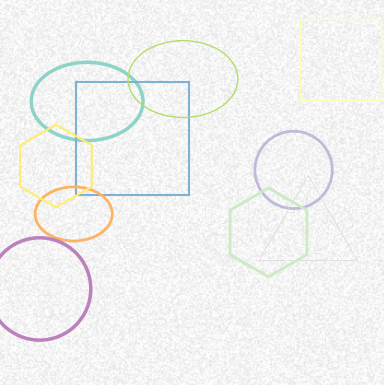[{"shape": "oval", "thickness": 2.5, "radius": 0.73, "center": [0.226, 0.737]}, {"shape": "square", "thickness": 1, "radius": 0.53, "center": [0.884, 0.845]}, {"shape": "circle", "thickness": 2, "radius": 0.5, "center": [0.763, 0.559]}, {"shape": "square", "thickness": 1.5, "radius": 0.73, "center": [0.345, 0.641]}, {"shape": "oval", "thickness": 2, "radius": 0.5, "center": [0.191, 0.444]}, {"shape": "oval", "thickness": 1, "radius": 0.71, "center": [0.475, 0.795]}, {"shape": "triangle", "thickness": 0.5, "radius": 0.74, "center": [0.801, 0.397]}, {"shape": "circle", "thickness": 2.5, "radius": 0.66, "center": [0.103, 0.249]}, {"shape": "hexagon", "thickness": 2, "radius": 0.58, "center": [0.697, 0.396]}, {"shape": "hexagon", "thickness": 1.5, "radius": 0.54, "center": [0.146, 0.569]}]